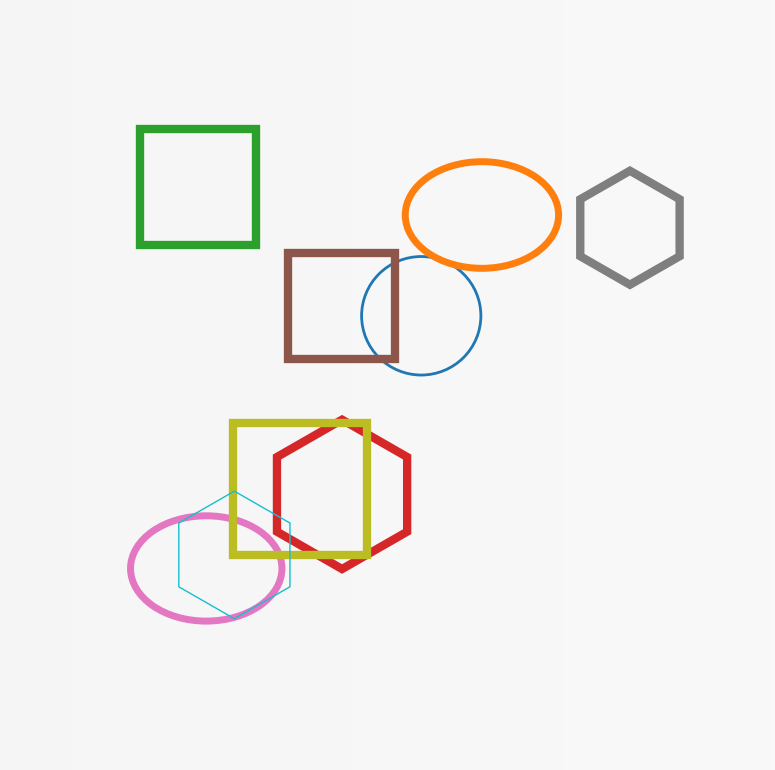[{"shape": "circle", "thickness": 1, "radius": 0.38, "center": [0.544, 0.59]}, {"shape": "oval", "thickness": 2.5, "radius": 0.49, "center": [0.622, 0.721]}, {"shape": "square", "thickness": 3, "radius": 0.38, "center": [0.255, 0.757]}, {"shape": "hexagon", "thickness": 3, "radius": 0.48, "center": [0.441, 0.358]}, {"shape": "square", "thickness": 3, "radius": 0.34, "center": [0.441, 0.602]}, {"shape": "oval", "thickness": 2.5, "radius": 0.49, "center": [0.266, 0.262]}, {"shape": "hexagon", "thickness": 3, "radius": 0.37, "center": [0.813, 0.704]}, {"shape": "square", "thickness": 3, "radius": 0.43, "center": [0.387, 0.365]}, {"shape": "hexagon", "thickness": 0.5, "radius": 0.41, "center": [0.302, 0.279]}]